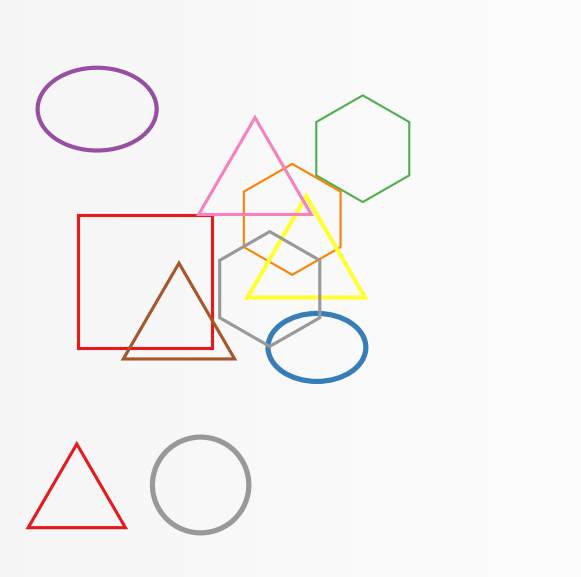[{"shape": "square", "thickness": 1.5, "radius": 0.58, "center": [0.249, 0.511]}, {"shape": "triangle", "thickness": 1.5, "radius": 0.48, "center": [0.132, 0.134]}, {"shape": "oval", "thickness": 2.5, "radius": 0.42, "center": [0.545, 0.398]}, {"shape": "hexagon", "thickness": 1, "radius": 0.46, "center": [0.624, 0.742]}, {"shape": "oval", "thickness": 2, "radius": 0.51, "center": [0.167, 0.81]}, {"shape": "hexagon", "thickness": 1, "radius": 0.48, "center": [0.503, 0.619]}, {"shape": "triangle", "thickness": 2, "radius": 0.58, "center": [0.527, 0.542]}, {"shape": "triangle", "thickness": 1.5, "radius": 0.55, "center": [0.308, 0.433]}, {"shape": "triangle", "thickness": 1.5, "radius": 0.56, "center": [0.439, 0.684]}, {"shape": "circle", "thickness": 2.5, "radius": 0.41, "center": [0.345, 0.159]}, {"shape": "hexagon", "thickness": 1.5, "radius": 0.5, "center": [0.464, 0.499]}]